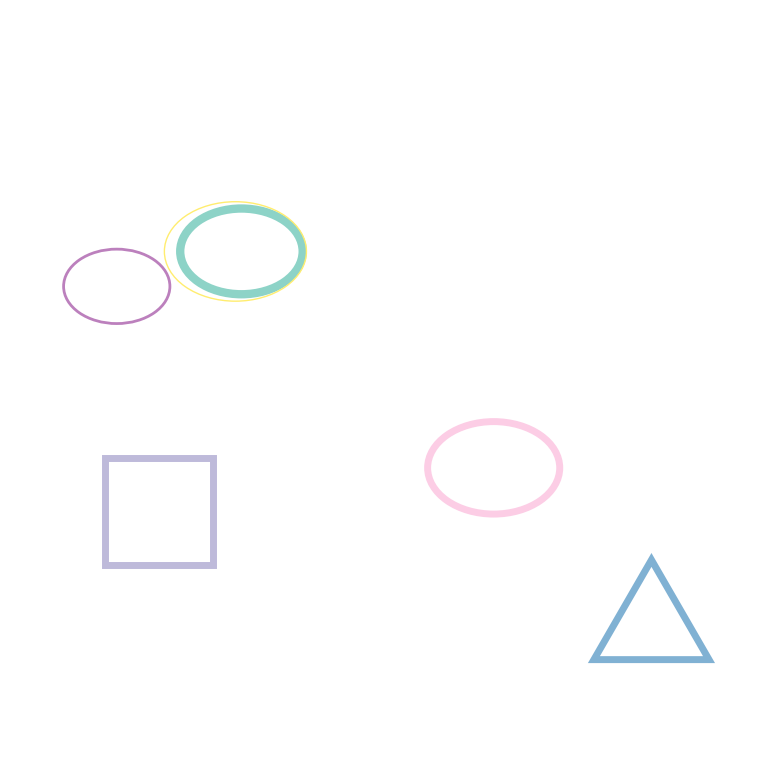[{"shape": "oval", "thickness": 3, "radius": 0.4, "center": [0.314, 0.674]}, {"shape": "square", "thickness": 2.5, "radius": 0.35, "center": [0.206, 0.336]}, {"shape": "triangle", "thickness": 2.5, "radius": 0.43, "center": [0.846, 0.187]}, {"shape": "oval", "thickness": 2.5, "radius": 0.43, "center": [0.641, 0.392]}, {"shape": "oval", "thickness": 1, "radius": 0.35, "center": [0.152, 0.628]}, {"shape": "oval", "thickness": 0.5, "radius": 0.46, "center": [0.306, 0.673]}]